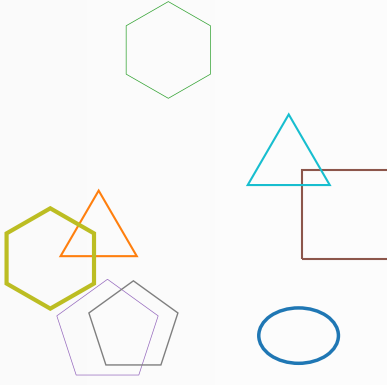[{"shape": "oval", "thickness": 2.5, "radius": 0.51, "center": [0.771, 0.128]}, {"shape": "triangle", "thickness": 1.5, "radius": 0.57, "center": [0.255, 0.391]}, {"shape": "hexagon", "thickness": 0.5, "radius": 0.63, "center": [0.434, 0.87]}, {"shape": "pentagon", "thickness": 0.5, "radius": 0.69, "center": [0.277, 0.137]}, {"shape": "square", "thickness": 1.5, "radius": 0.58, "center": [0.896, 0.443]}, {"shape": "pentagon", "thickness": 1, "radius": 0.6, "center": [0.344, 0.15]}, {"shape": "hexagon", "thickness": 3, "radius": 0.65, "center": [0.13, 0.329]}, {"shape": "triangle", "thickness": 1.5, "radius": 0.61, "center": [0.745, 0.58]}]